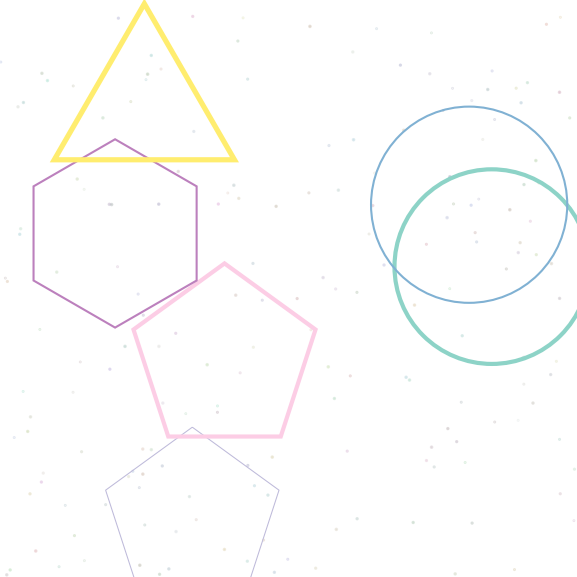[{"shape": "circle", "thickness": 2, "radius": 0.84, "center": [0.852, 0.537]}, {"shape": "pentagon", "thickness": 0.5, "radius": 0.79, "center": [0.333, 0.102]}, {"shape": "circle", "thickness": 1, "radius": 0.85, "center": [0.812, 0.645]}, {"shape": "pentagon", "thickness": 2, "radius": 0.83, "center": [0.389, 0.377]}, {"shape": "hexagon", "thickness": 1, "radius": 0.82, "center": [0.199, 0.595]}, {"shape": "triangle", "thickness": 2.5, "radius": 0.9, "center": [0.25, 0.813]}]